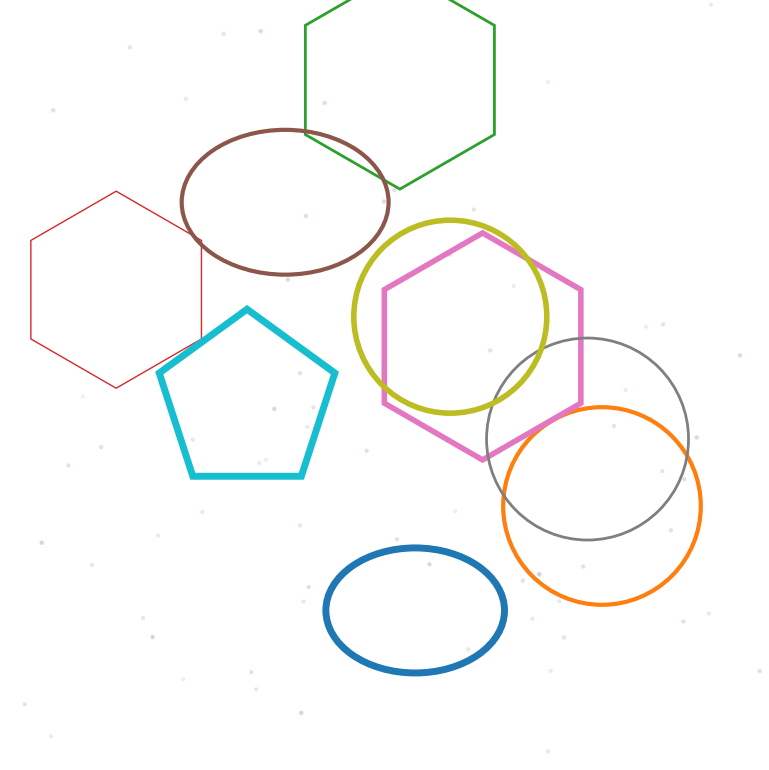[{"shape": "oval", "thickness": 2.5, "radius": 0.58, "center": [0.539, 0.207]}, {"shape": "circle", "thickness": 1.5, "radius": 0.64, "center": [0.782, 0.343]}, {"shape": "hexagon", "thickness": 1, "radius": 0.71, "center": [0.519, 0.896]}, {"shape": "hexagon", "thickness": 0.5, "radius": 0.64, "center": [0.151, 0.624]}, {"shape": "oval", "thickness": 1.5, "radius": 0.67, "center": [0.37, 0.737]}, {"shape": "hexagon", "thickness": 2, "radius": 0.74, "center": [0.627, 0.55]}, {"shape": "circle", "thickness": 1, "radius": 0.66, "center": [0.763, 0.43]}, {"shape": "circle", "thickness": 2, "radius": 0.63, "center": [0.585, 0.589]}, {"shape": "pentagon", "thickness": 2.5, "radius": 0.6, "center": [0.321, 0.478]}]